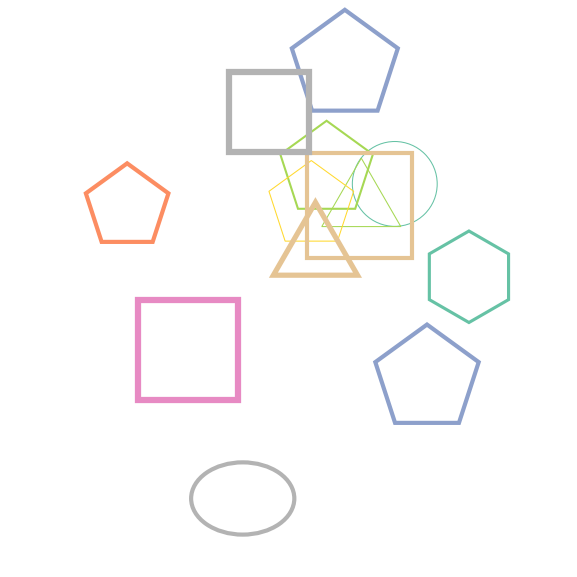[{"shape": "circle", "thickness": 0.5, "radius": 0.37, "center": [0.684, 0.681]}, {"shape": "hexagon", "thickness": 1.5, "radius": 0.4, "center": [0.812, 0.52]}, {"shape": "pentagon", "thickness": 2, "radius": 0.38, "center": [0.22, 0.641]}, {"shape": "pentagon", "thickness": 2, "radius": 0.47, "center": [0.739, 0.343]}, {"shape": "pentagon", "thickness": 2, "radius": 0.48, "center": [0.597, 0.886]}, {"shape": "square", "thickness": 3, "radius": 0.43, "center": [0.325, 0.393]}, {"shape": "triangle", "thickness": 0.5, "radius": 0.4, "center": [0.626, 0.646]}, {"shape": "pentagon", "thickness": 1, "radius": 0.42, "center": [0.566, 0.706]}, {"shape": "pentagon", "thickness": 0.5, "radius": 0.39, "center": [0.539, 0.644]}, {"shape": "square", "thickness": 2, "radius": 0.45, "center": [0.623, 0.643]}, {"shape": "triangle", "thickness": 2.5, "radius": 0.42, "center": [0.546, 0.565]}, {"shape": "oval", "thickness": 2, "radius": 0.45, "center": [0.42, 0.136]}, {"shape": "square", "thickness": 3, "radius": 0.35, "center": [0.465, 0.805]}]